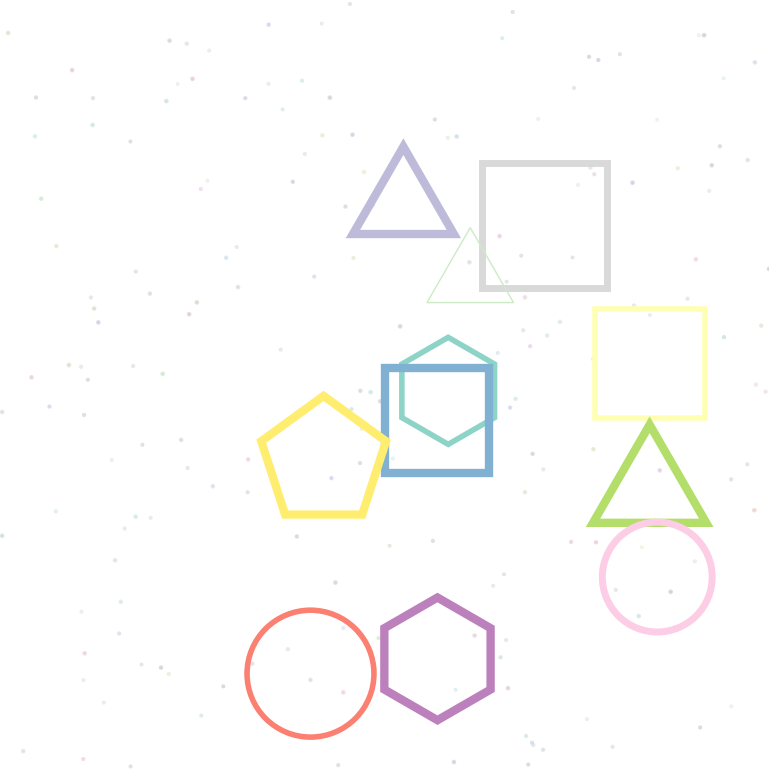[{"shape": "hexagon", "thickness": 2, "radius": 0.35, "center": [0.582, 0.492]}, {"shape": "square", "thickness": 2, "radius": 0.36, "center": [0.844, 0.528]}, {"shape": "triangle", "thickness": 3, "radius": 0.38, "center": [0.524, 0.734]}, {"shape": "circle", "thickness": 2, "radius": 0.41, "center": [0.403, 0.125]}, {"shape": "square", "thickness": 3, "radius": 0.34, "center": [0.567, 0.454]}, {"shape": "triangle", "thickness": 3, "radius": 0.42, "center": [0.844, 0.363]}, {"shape": "circle", "thickness": 2.5, "radius": 0.36, "center": [0.854, 0.251]}, {"shape": "square", "thickness": 2.5, "radius": 0.4, "center": [0.707, 0.707]}, {"shape": "hexagon", "thickness": 3, "radius": 0.4, "center": [0.568, 0.144]}, {"shape": "triangle", "thickness": 0.5, "radius": 0.32, "center": [0.611, 0.639]}, {"shape": "pentagon", "thickness": 3, "radius": 0.43, "center": [0.42, 0.401]}]